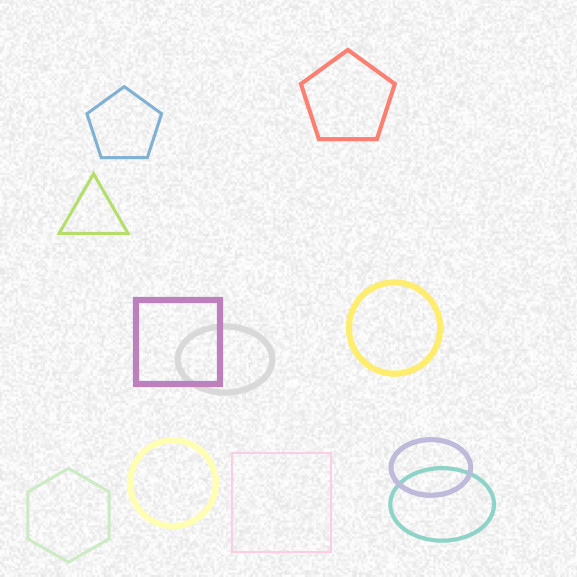[{"shape": "oval", "thickness": 2, "radius": 0.45, "center": [0.766, 0.126]}, {"shape": "circle", "thickness": 3, "radius": 0.37, "center": [0.3, 0.163]}, {"shape": "oval", "thickness": 2.5, "radius": 0.34, "center": [0.746, 0.19]}, {"shape": "pentagon", "thickness": 2, "radius": 0.43, "center": [0.602, 0.827]}, {"shape": "pentagon", "thickness": 1.5, "radius": 0.34, "center": [0.215, 0.781]}, {"shape": "triangle", "thickness": 1.5, "radius": 0.34, "center": [0.162, 0.629]}, {"shape": "square", "thickness": 1, "radius": 0.43, "center": [0.488, 0.129]}, {"shape": "oval", "thickness": 3, "radius": 0.41, "center": [0.39, 0.377]}, {"shape": "square", "thickness": 3, "radius": 0.36, "center": [0.308, 0.407]}, {"shape": "hexagon", "thickness": 1.5, "radius": 0.41, "center": [0.119, 0.107]}, {"shape": "circle", "thickness": 3, "radius": 0.4, "center": [0.683, 0.431]}]